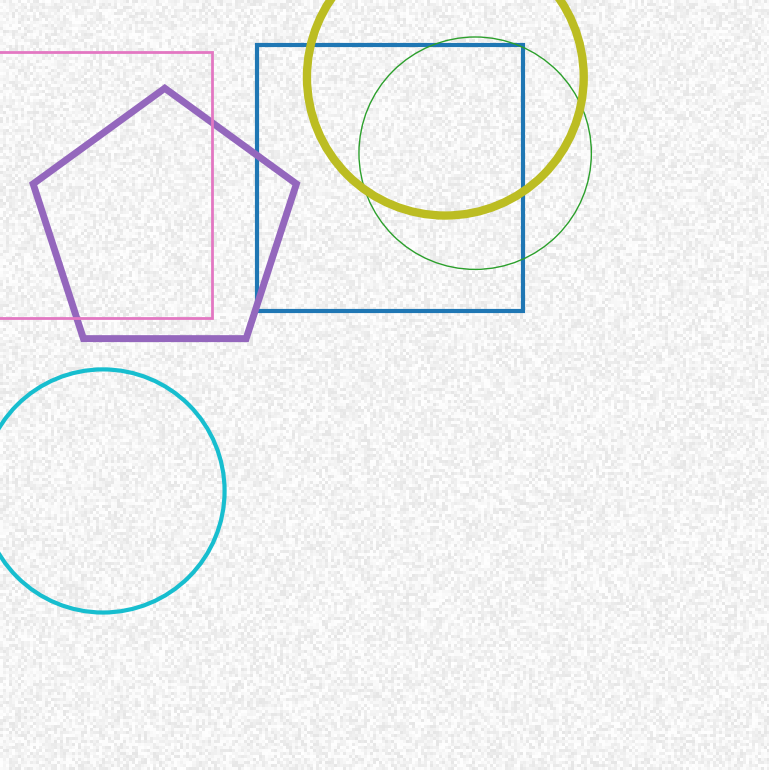[{"shape": "square", "thickness": 1.5, "radius": 0.86, "center": [0.507, 0.769]}, {"shape": "circle", "thickness": 0.5, "radius": 0.75, "center": [0.617, 0.801]}, {"shape": "pentagon", "thickness": 2.5, "radius": 0.9, "center": [0.214, 0.706]}, {"shape": "square", "thickness": 1, "radius": 0.86, "center": [0.103, 0.759]}, {"shape": "circle", "thickness": 3, "radius": 0.9, "center": [0.578, 0.9]}, {"shape": "circle", "thickness": 1.5, "radius": 0.79, "center": [0.134, 0.362]}]